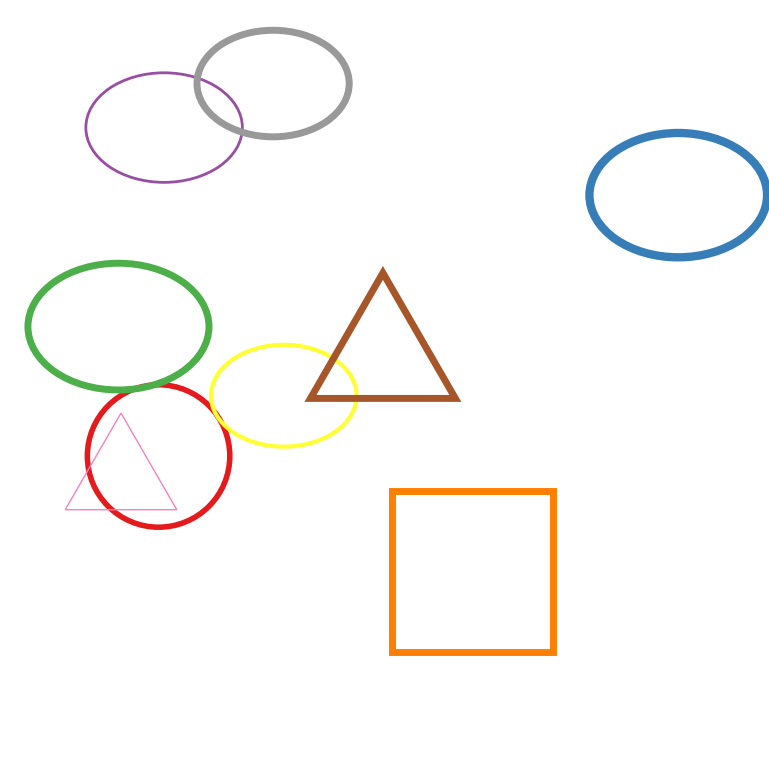[{"shape": "circle", "thickness": 2, "radius": 0.46, "center": [0.206, 0.408]}, {"shape": "oval", "thickness": 3, "radius": 0.58, "center": [0.881, 0.747]}, {"shape": "oval", "thickness": 2.5, "radius": 0.59, "center": [0.154, 0.576]}, {"shape": "oval", "thickness": 1, "radius": 0.51, "center": [0.213, 0.834]}, {"shape": "square", "thickness": 2.5, "radius": 0.52, "center": [0.614, 0.258]}, {"shape": "oval", "thickness": 1.5, "radius": 0.47, "center": [0.369, 0.486]}, {"shape": "triangle", "thickness": 2.5, "radius": 0.54, "center": [0.497, 0.537]}, {"shape": "triangle", "thickness": 0.5, "radius": 0.42, "center": [0.157, 0.38]}, {"shape": "oval", "thickness": 2.5, "radius": 0.49, "center": [0.355, 0.892]}]